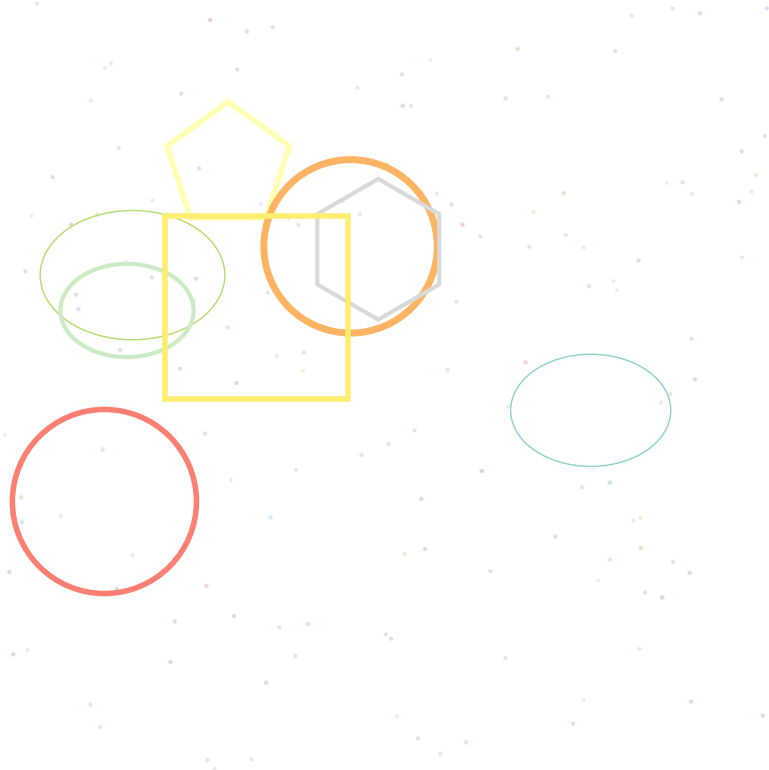[{"shape": "oval", "thickness": 0.5, "radius": 0.52, "center": [0.767, 0.467]}, {"shape": "pentagon", "thickness": 2, "radius": 0.42, "center": [0.296, 0.785]}, {"shape": "circle", "thickness": 2, "radius": 0.6, "center": [0.136, 0.349]}, {"shape": "circle", "thickness": 2.5, "radius": 0.56, "center": [0.455, 0.68]}, {"shape": "oval", "thickness": 0.5, "radius": 0.6, "center": [0.172, 0.643]}, {"shape": "hexagon", "thickness": 1.5, "radius": 0.46, "center": [0.491, 0.676]}, {"shape": "oval", "thickness": 1.5, "radius": 0.43, "center": [0.165, 0.597]}, {"shape": "square", "thickness": 2, "radius": 0.59, "center": [0.333, 0.601]}]